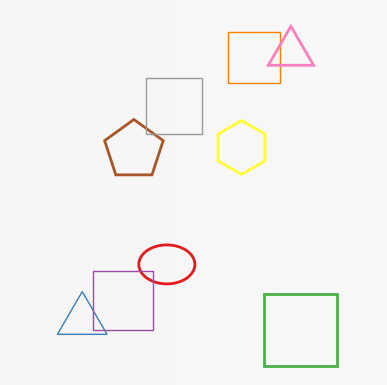[{"shape": "oval", "thickness": 2, "radius": 0.36, "center": [0.431, 0.313]}, {"shape": "triangle", "thickness": 1, "radius": 0.37, "center": [0.212, 0.169]}, {"shape": "square", "thickness": 2, "radius": 0.47, "center": [0.775, 0.143]}, {"shape": "square", "thickness": 1, "radius": 0.39, "center": [0.317, 0.22]}, {"shape": "square", "thickness": 1, "radius": 0.33, "center": [0.656, 0.851]}, {"shape": "hexagon", "thickness": 2, "radius": 0.35, "center": [0.623, 0.617]}, {"shape": "pentagon", "thickness": 2, "radius": 0.4, "center": [0.346, 0.61]}, {"shape": "triangle", "thickness": 2, "radius": 0.34, "center": [0.751, 0.864]}, {"shape": "square", "thickness": 1, "radius": 0.36, "center": [0.448, 0.724]}]